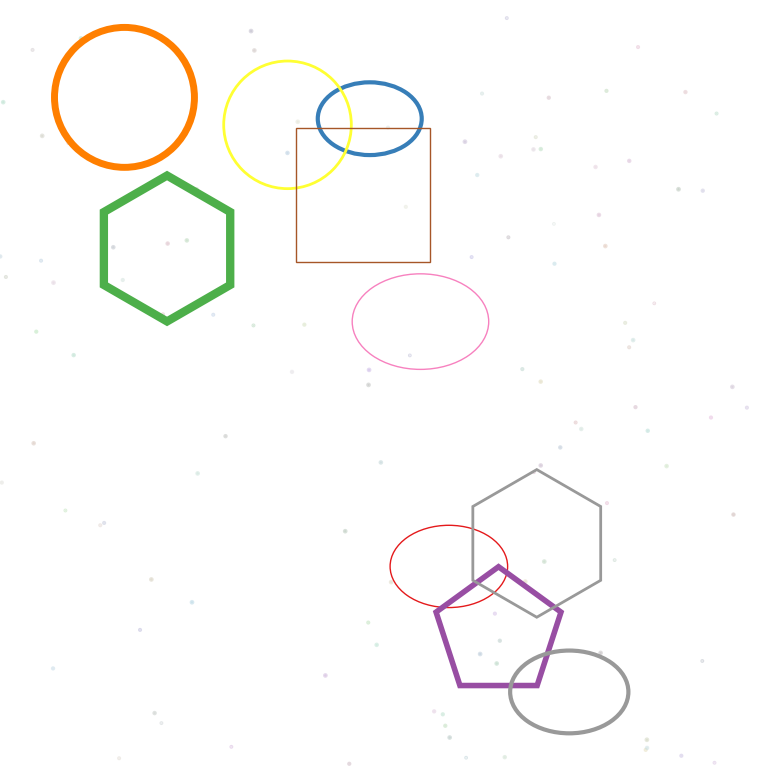[{"shape": "oval", "thickness": 0.5, "radius": 0.38, "center": [0.583, 0.264]}, {"shape": "oval", "thickness": 1.5, "radius": 0.34, "center": [0.48, 0.846]}, {"shape": "hexagon", "thickness": 3, "radius": 0.47, "center": [0.217, 0.677]}, {"shape": "pentagon", "thickness": 2, "radius": 0.43, "center": [0.647, 0.179]}, {"shape": "circle", "thickness": 2.5, "radius": 0.45, "center": [0.162, 0.874]}, {"shape": "circle", "thickness": 1, "radius": 0.41, "center": [0.373, 0.838]}, {"shape": "square", "thickness": 0.5, "radius": 0.44, "center": [0.471, 0.747]}, {"shape": "oval", "thickness": 0.5, "radius": 0.44, "center": [0.546, 0.582]}, {"shape": "oval", "thickness": 1.5, "radius": 0.38, "center": [0.739, 0.101]}, {"shape": "hexagon", "thickness": 1, "radius": 0.48, "center": [0.697, 0.294]}]